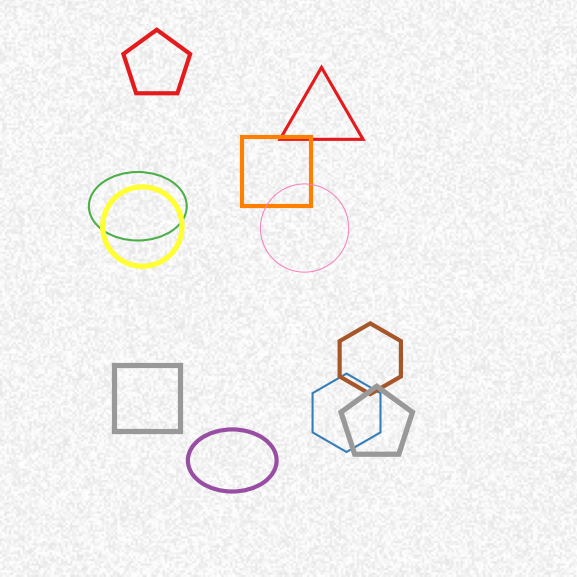[{"shape": "pentagon", "thickness": 2, "radius": 0.3, "center": [0.271, 0.887]}, {"shape": "triangle", "thickness": 1.5, "radius": 0.42, "center": [0.557, 0.799]}, {"shape": "hexagon", "thickness": 1, "radius": 0.34, "center": [0.6, 0.284]}, {"shape": "oval", "thickness": 1, "radius": 0.42, "center": [0.239, 0.642]}, {"shape": "oval", "thickness": 2, "radius": 0.38, "center": [0.402, 0.202]}, {"shape": "square", "thickness": 2, "radius": 0.3, "center": [0.479, 0.703]}, {"shape": "circle", "thickness": 2.5, "radius": 0.34, "center": [0.247, 0.607]}, {"shape": "hexagon", "thickness": 2, "radius": 0.31, "center": [0.641, 0.378]}, {"shape": "circle", "thickness": 0.5, "radius": 0.38, "center": [0.527, 0.604]}, {"shape": "square", "thickness": 2.5, "radius": 0.29, "center": [0.255, 0.31]}, {"shape": "pentagon", "thickness": 2.5, "radius": 0.33, "center": [0.652, 0.265]}]